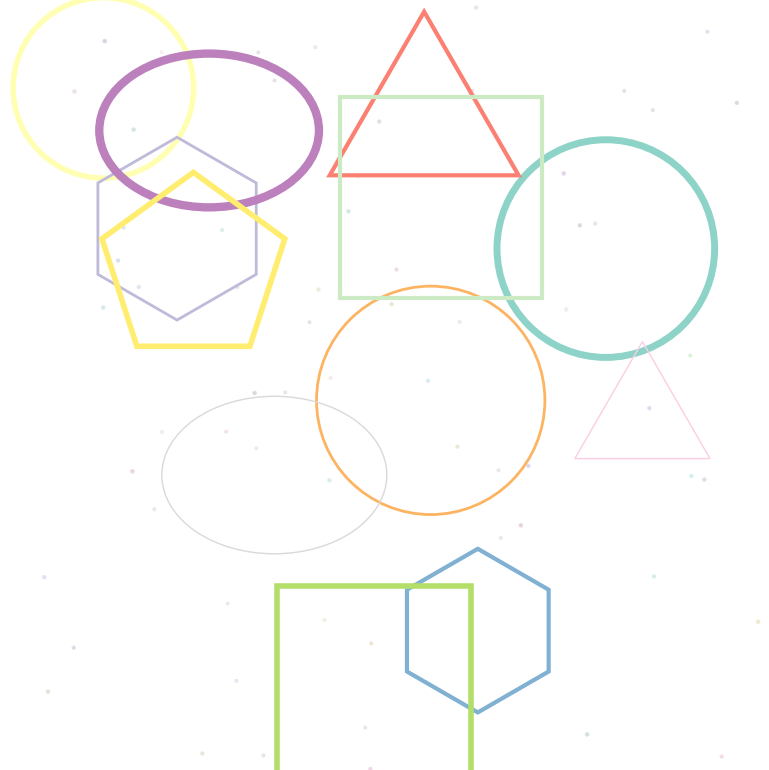[{"shape": "circle", "thickness": 2.5, "radius": 0.71, "center": [0.787, 0.677]}, {"shape": "circle", "thickness": 2, "radius": 0.59, "center": [0.134, 0.886]}, {"shape": "hexagon", "thickness": 1, "radius": 0.59, "center": [0.23, 0.703]}, {"shape": "triangle", "thickness": 1.5, "radius": 0.71, "center": [0.551, 0.843]}, {"shape": "hexagon", "thickness": 1.5, "radius": 0.53, "center": [0.621, 0.181]}, {"shape": "circle", "thickness": 1, "radius": 0.74, "center": [0.559, 0.48]}, {"shape": "square", "thickness": 2, "radius": 0.63, "center": [0.486, 0.113]}, {"shape": "triangle", "thickness": 0.5, "radius": 0.51, "center": [0.834, 0.455]}, {"shape": "oval", "thickness": 0.5, "radius": 0.73, "center": [0.356, 0.383]}, {"shape": "oval", "thickness": 3, "radius": 0.71, "center": [0.272, 0.831]}, {"shape": "square", "thickness": 1.5, "radius": 0.65, "center": [0.573, 0.743]}, {"shape": "pentagon", "thickness": 2, "radius": 0.62, "center": [0.251, 0.651]}]